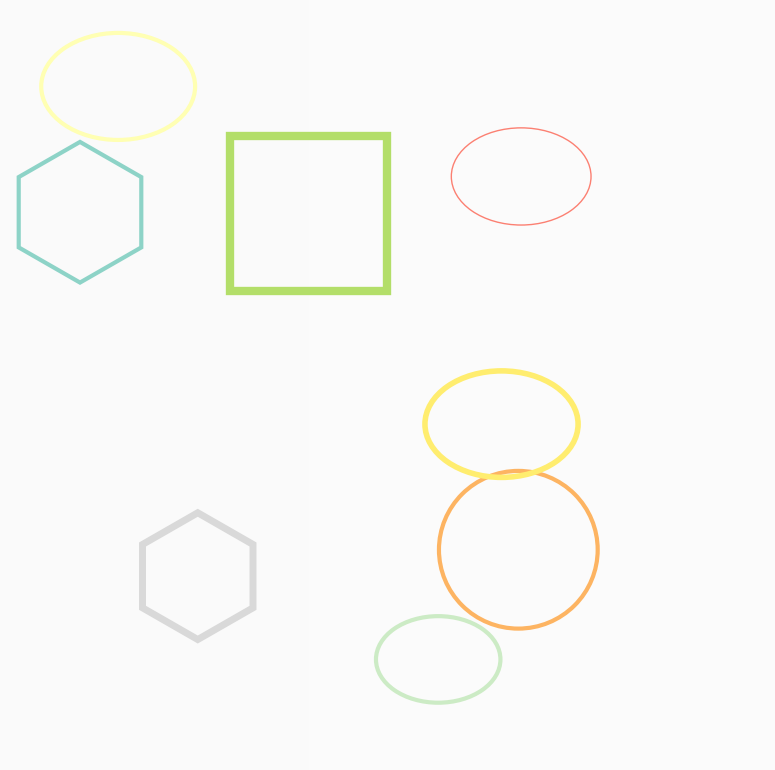[{"shape": "hexagon", "thickness": 1.5, "radius": 0.46, "center": [0.103, 0.724]}, {"shape": "oval", "thickness": 1.5, "radius": 0.5, "center": [0.152, 0.888]}, {"shape": "oval", "thickness": 0.5, "radius": 0.45, "center": [0.672, 0.771]}, {"shape": "circle", "thickness": 1.5, "radius": 0.51, "center": [0.669, 0.286]}, {"shape": "square", "thickness": 3, "radius": 0.5, "center": [0.398, 0.723]}, {"shape": "hexagon", "thickness": 2.5, "radius": 0.41, "center": [0.255, 0.252]}, {"shape": "oval", "thickness": 1.5, "radius": 0.4, "center": [0.565, 0.144]}, {"shape": "oval", "thickness": 2, "radius": 0.49, "center": [0.647, 0.449]}]